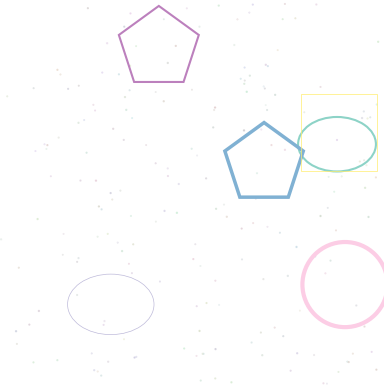[{"shape": "oval", "thickness": 1.5, "radius": 0.51, "center": [0.875, 0.625]}, {"shape": "oval", "thickness": 0.5, "radius": 0.56, "center": [0.288, 0.209]}, {"shape": "pentagon", "thickness": 2.5, "radius": 0.54, "center": [0.686, 0.575]}, {"shape": "circle", "thickness": 3, "radius": 0.55, "center": [0.896, 0.261]}, {"shape": "pentagon", "thickness": 1.5, "radius": 0.55, "center": [0.413, 0.875]}, {"shape": "square", "thickness": 0.5, "radius": 0.49, "center": [0.881, 0.656]}]